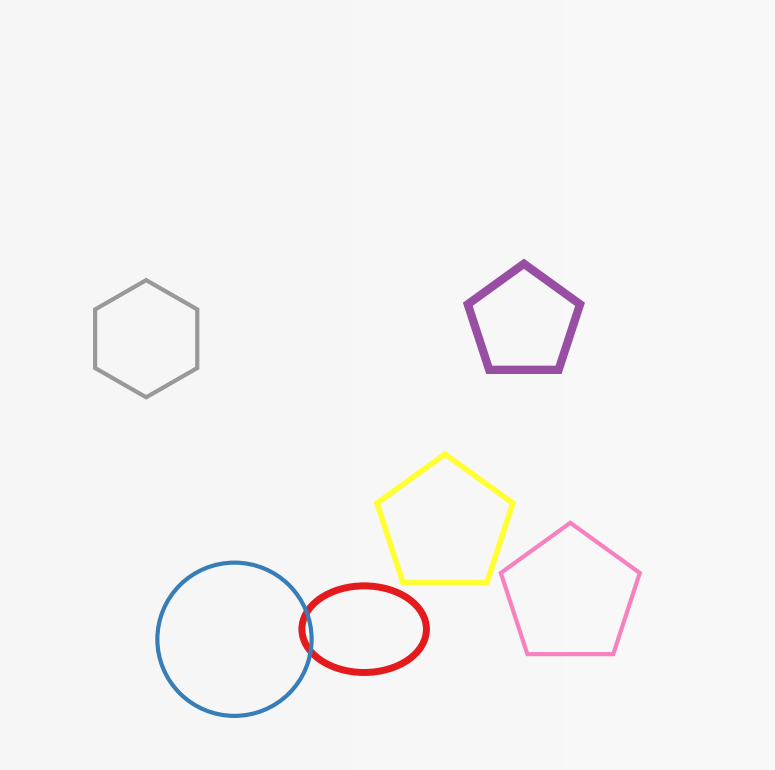[{"shape": "oval", "thickness": 2.5, "radius": 0.4, "center": [0.47, 0.183]}, {"shape": "circle", "thickness": 1.5, "radius": 0.5, "center": [0.303, 0.17]}, {"shape": "pentagon", "thickness": 3, "radius": 0.38, "center": [0.676, 0.581]}, {"shape": "pentagon", "thickness": 2, "radius": 0.46, "center": [0.574, 0.318]}, {"shape": "pentagon", "thickness": 1.5, "radius": 0.47, "center": [0.736, 0.227]}, {"shape": "hexagon", "thickness": 1.5, "radius": 0.38, "center": [0.189, 0.56]}]